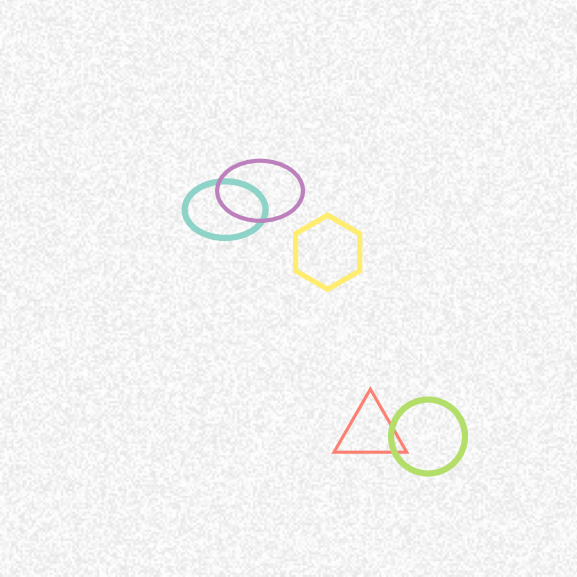[{"shape": "oval", "thickness": 3, "radius": 0.35, "center": [0.39, 0.636]}, {"shape": "triangle", "thickness": 1.5, "radius": 0.36, "center": [0.641, 0.252]}, {"shape": "circle", "thickness": 3, "radius": 0.32, "center": [0.741, 0.243]}, {"shape": "oval", "thickness": 2, "radius": 0.37, "center": [0.45, 0.669]}, {"shape": "hexagon", "thickness": 2.5, "radius": 0.32, "center": [0.567, 0.562]}]